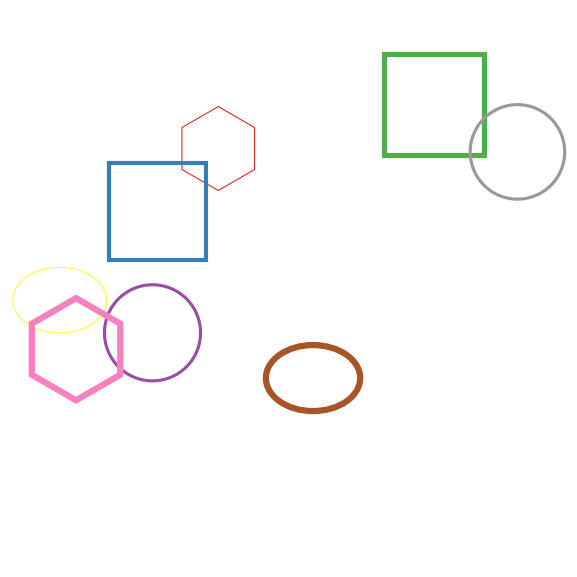[{"shape": "hexagon", "thickness": 0.5, "radius": 0.36, "center": [0.378, 0.742]}, {"shape": "square", "thickness": 2, "radius": 0.42, "center": [0.273, 0.633]}, {"shape": "square", "thickness": 2.5, "radius": 0.44, "center": [0.752, 0.818]}, {"shape": "circle", "thickness": 1.5, "radius": 0.42, "center": [0.264, 0.423]}, {"shape": "oval", "thickness": 0.5, "radius": 0.41, "center": [0.103, 0.479]}, {"shape": "oval", "thickness": 3, "radius": 0.41, "center": [0.542, 0.344]}, {"shape": "hexagon", "thickness": 3, "radius": 0.44, "center": [0.132, 0.394]}, {"shape": "circle", "thickness": 1.5, "radius": 0.41, "center": [0.896, 0.736]}]